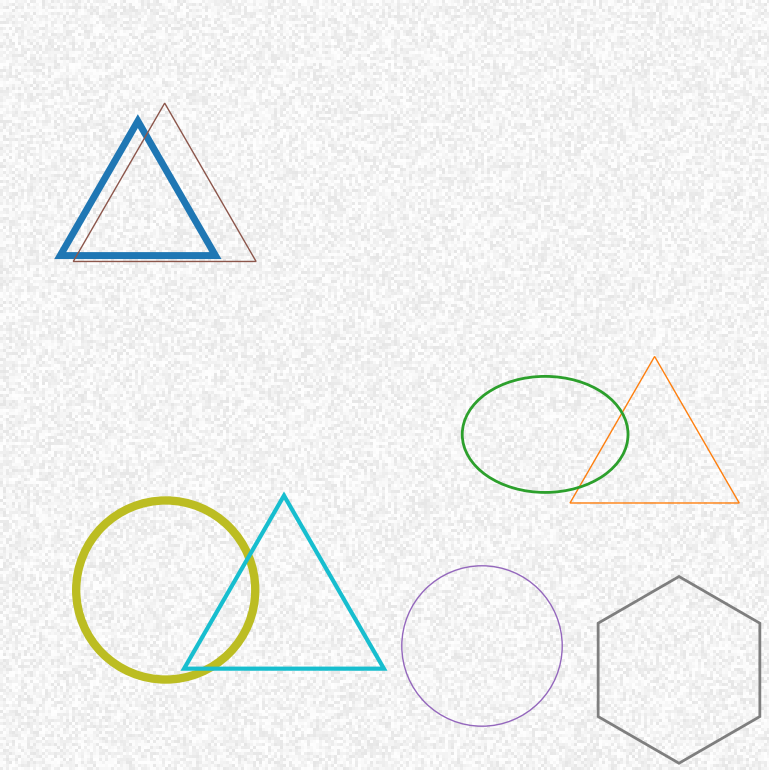[{"shape": "triangle", "thickness": 2.5, "radius": 0.58, "center": [0.179, 0.726]}, {"shape": "triangle", "thickness": 0.5, "radius": 0.63, "center": [0.85, 0.41]}, {"shape": "oval", "thickness": 1, "radius": 0.54, "center": [0.708, 0.436]}, {"shape": "circle", "thickness": 0.5, "radius": 0.52, "center": [0.626, 0.161]}, {"shape": "triangle", "thickness": 0.5, "radius": 0.69, "center": [0.214, 0.729]}, {"shape": "hexagon", "thickness": 1, "radius": 0.61, "center": [0.882, 0.13]}, {"shape": "circle", "thickness": 3, "radius": 0.58, "center": [0.215, 0.234]}, {"shape": "triangle", "thickness": 1.5, "radius": 0.75, "center": [0.369, 0.207]}]